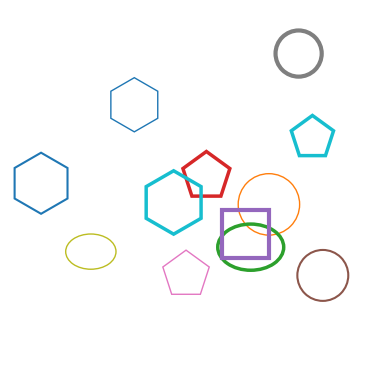[{"shape": "hexagon", "thickness": 1.5, "radius": 0.4, "center": [0.107, 0.524]}, {"shape": "hexagon", "thickness": 1, "radius": 0.35, "center": [0.349, 0.728]}, {"shape": "circle", "thickness": 1, "radius": 0.4, "center": [0.698, 0.469]}, {"shape": "oval", "thickness": 2.5, "radius": 0.43, "center": [0.651, 0.358]}, {"shape": "pentagon", "thickness": 2.5, "radius": 0.32, "center": [0.536, 0.542]}, {"shape": "square", "thickness": 3, "radius": 0.31, "center": [0.638, 0.392]}, {"shape": "circle", "thickness": 1.5, "radius": 0.33, "center": [0.838, 0.285]}, {"shape": "pentagon", "thickness": 1, "radius": 0.32, "center": [0.483, 0.287]}, {"shape": "circle", "thickness": 3, "radius": 0.3, "center": [0.776, 0.861]}, {"shape": "oval", "thickness": 1, "radius": 0.33, "center": [0.236, 0.346]}, {"shape": "pentagon", "thickness": 2.5, "radius": 0.29, "center": [0.811, 0.642]}, {"shape": "hexagon", "thickness": 2.5, "radius": 0.41, "center": [0.451, 0.474]}]